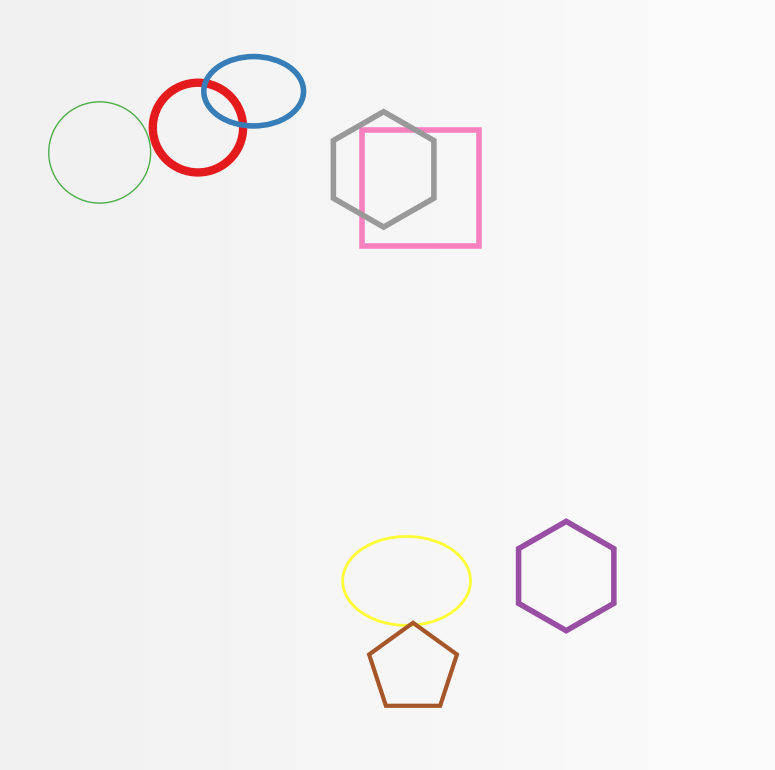[{"shape": "circle", "thickness": 3, "radius": 0.29, "center": [0.255, 0.834]}, {"shape": "oval", "thickness": 2, "radius": 0.32, "center": [0.327, 0.881]}, {"shape": "circle", "thickness": 0.5, "radius": 0.33, "center": [0.129, 0.802]}, {"shape": "hexagon", "thickness": 2, "radius": 0.35, "center": [0.731, 0.252]}, {"shape": "oval", "thickness": 1, "radius": 0.41, "center": [0.525, 0.246]}, {"shape": "pentagon", "thickness": 1.5, "radius": 0.3, "center": [0.533, 0.132]}, {"shape": "square", "thickness": 2, "radius": 0.38, "center": [0.542, 0.756]}, {"shape": "hexagon", "thickness": 2, "radius": 0.37, "center": [0.495, 0.78]}]